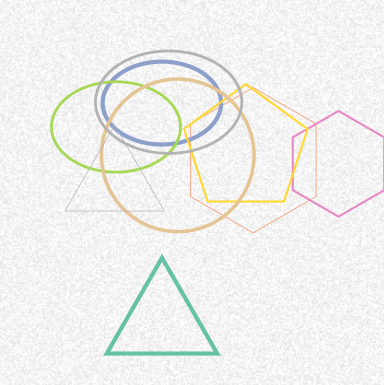[{"shape": "triangle", "thickness": 3, "radius": 0.83, "center": [0.421, 0.165]}, {"shape": "hexagon", "thickness": 0.5, "radius": 0.94, "center": [0.658, 0.584]}, {"shape": "oval", "thickness": 3, "radius": 0.77, "center": [0.42, 0.732]}, {"shape": "hexagon", "thickness": 1.5, "radius": 0.69, "center": [0.879, 0.575]}, {"shape": "oval", "thickness": 2, "radius": 0.84, "center": [0.301, 0.67]}, {"shape": "pentagon", "thickness": 1.5, "radius": 0.84, "center": [0.638, 0.613]}, {"shape": "circle", "thickness": 2.5, "radius": 0.99, "center": [0.462, 0.596]}, {"shape": "triangle", "thickness": 0.5, "radius": 0.75, "center": [0.298, 0.526]}, {"shape": "oval", "thickness": 2, "radius": 0.95, "center": [0.438, 0.735]}]